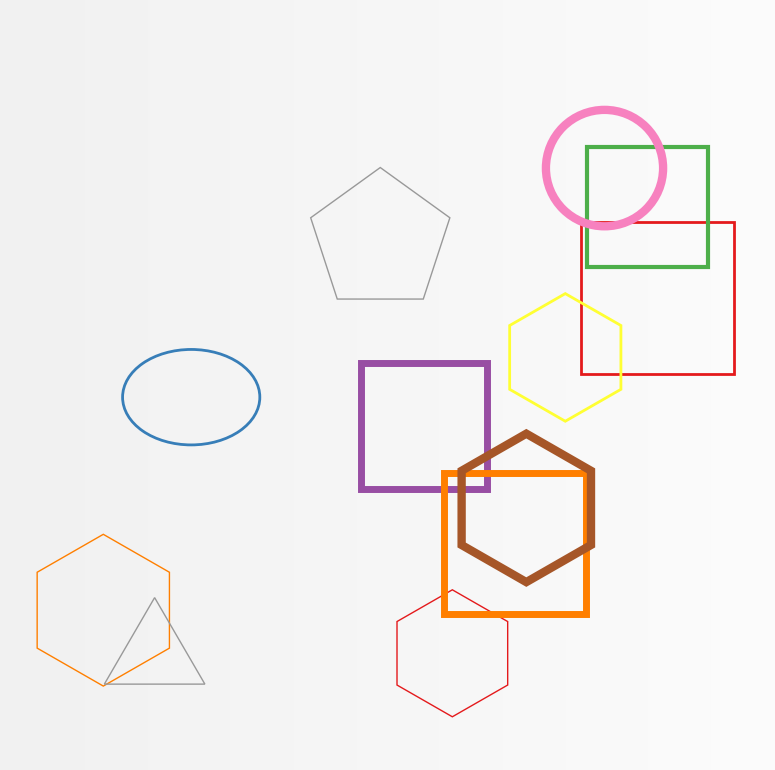[{"shape": "hexagon", "thickness": 0.5, "radius": 0.41, "center": [0.584, 0.152]}, {"shape": "square", "thickness": 1, "radius": 0.49, "center": [0.849, 0.613]}, {"shape": "oval", "thickness": 1, "radius": 0.44, "center": [0.247, 0.484]}, {"shape": "square", "thickness": 1.5, "radius": 0.39, "center": [0.836, 0.731]}, {"shape": "square", "thickness": 2.5, "radius": 0.41, "center": [0.547, 0.447]}, {"shape": "hexagon", "thickness": 0.5, "radius": 0.49, "center": [0.133, 0.208]}, {"shape": "square", "thickness": 2.5, "radius": 0.46, "center": [0.664, 0.294]}, {"shape": "hexagon", "thickness": 1, "radius": 0.41, "center": [0.729, 0.536]}, {"shape": "hexagon", "thickness": 3, "radius": 0.48, "center": [0.679, 0.34]}, {"shape": "circle", "thickness": 3, "radius": 0.38, "center": [0.78, 0.782]}, {"shape": "pentagon", "thickness": 0.5, "radius": 0.47, "center": [0.491, 0.688]}, {"shape": "triangle", "thickness": 0.5, "radius": 0.37, "center": [0.2, 0.149]}]